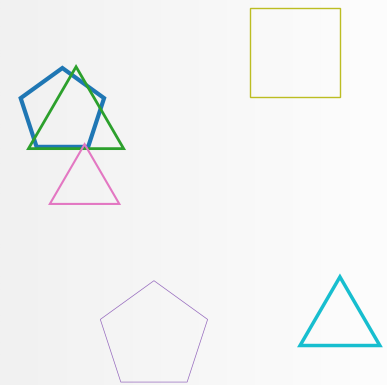[{"shape": "pentagon", "thickness": 3, "radius": 0.57, "center": [0.161, 0.71]}, {"shape": "triangle", "thickness": 2, "radius": 0.71, "center": [0.196, 0.685]}, {"shape": "pentagon", "thickness": 0.5, "radius": 0.73, "center": [0.397, 0.125]}, {"shape": "triangle", "thickness": 1.5, "radius": 0.52, "center": [0.218, 0.522]}, {"shape": "square", "thickness": 1, "radius": 0.58, "center": [0.762, 0.863]}, {"shape": "triangle", "thickness": 2.5, "radius": 0.59, "center": [0.877, 0.162]}]